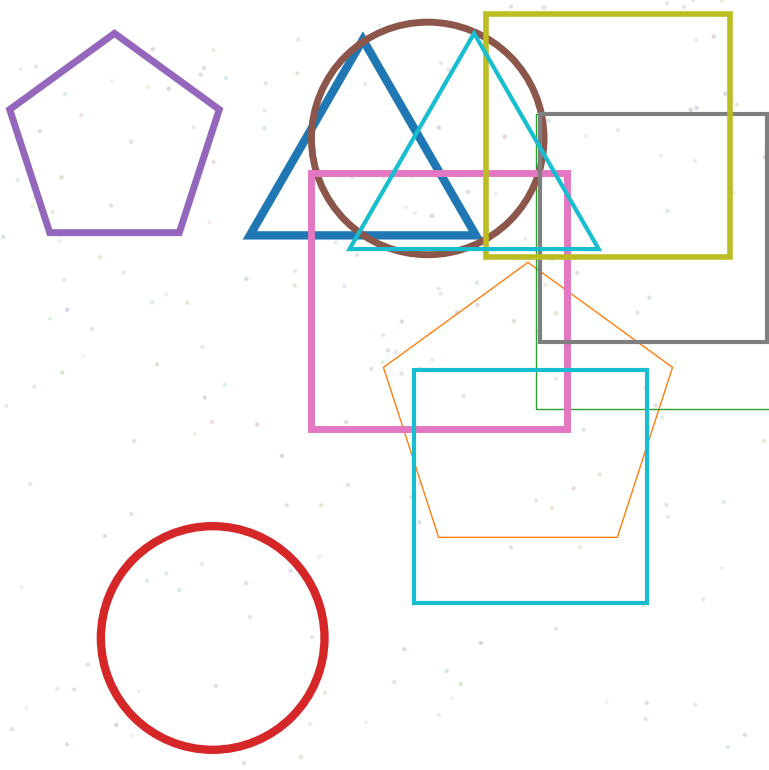[{"shape": "triangle", "thickness": 3, "radius": 0.85, "center": [0.471, 0.779]}, {"shape": "pentagon", "thickness": 0.5, "radius": 0.99, "center": [0.686, 0.462]}, {"shape": "square", "thickness": 0.5, "radius": 0.96, "center": [0.888, 0.66]}, {"shape": "circle", "thickness": 3, "radius": 0.73, "center": [0.276, 0.171]}, {"shape": "pentagon", "thickness": 2.5, "radius": 0.72, "center": [0.149, 0.814]}, {"shape": "circle", "thickness": 2.5, "radius": 0.76, "center": [0.556, 0.82]}, {"shape": "square", "thickness": 2.5, "radius": 0.83, "center": [0.57, 0.61]}, {"shape": "square", "thickness": 1.5, "radius": 0.74, "center": [0.849, 0.704]}, {"shape": "square", "thickness": 2, "radius": 0.79, "center": [0.79, 0.824]}, {"shape": "square", "thickness": 1.5, "radius": 0.76, "center": [0.689, 0.368]}, {"shape": "triangle", "thickness": 1.5, "radius": 0.93, "center": [0.616, 0.77]}]